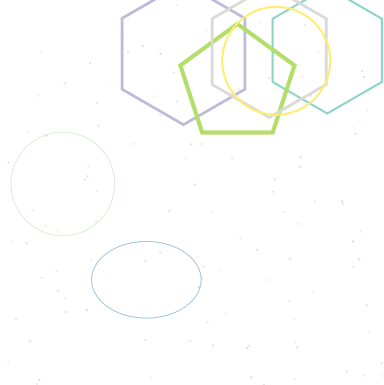[{"shape": "hexagon", "thickness": 1.5, "radius": 0.82, "center": [0.85, 0.869]}, {"shape": "hexagon", "thickness": 2, "radius": 0.92, "center": [0.477, 0.86]}, {"shape": "oval", "thickness": 0.5, "radius": 0.71, "center": [0.38, 0.273]}, {"shape": "pentagon", "thickness": 3, "radius": 0.78, "center": [0.617, 0.782]}, {"shape": "hexagon", "thickness": 2, "radius": 0.86, "center": [0.699, 0.866]}, {"shape": "circle", "thickness": 0.5, "radius": 0.67, "center": [0.163, 0.522]}, {"shape": "circle", "thickness": 1.5, "radius": 0.7, "center": [0.718, 0.842]}]